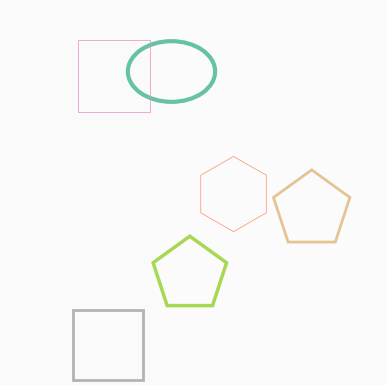[{"shape": "oval", "thickness": 3, "radius": 0.56, "center": [0.443, 0.814]}, {"shape": "hexagon", "thickness": 0.5, "radius": 0.49, "center": [0.603, 0.496]}, {"shape": "square", "thickness": 0.5, "radius": 0.47, "center": [0.294, 0.802]}, {"shape": "pentagon", "thickness": 2.5, "radius": 0.5, "center": [0.49, 0.287]}, {"shape": "pentagon", "thickness": 2, "radius": 0.52, "center": [0.804, 0.455]}, {"shape": "square", "thickness": 2, "radius": 0.45, "center": [0.279, 0.104]}]